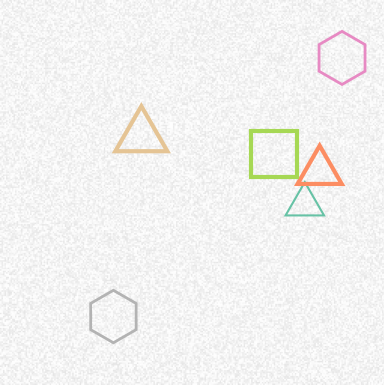[{"shape": "triangle", "thickness": 1.5, "radius": 0.29, "center": [0.792, 0.469]}, {"shape": "triangle", "thickness": 3, "radius": 0.33, "center": [0.83, 0.555]}, {"shape": "hexagon", "thickness": 2, "radius": 0.34, "center": [0.888, 0.85]}, {"shape": "square", "thickness": 3, "radius": 0.3, "center": [0.712, 0.601]}, {"shape": "triangle", "thickness": 3, "radius": 0.39, "center": [0.367, 0.646]}, {"shape": "hexagon", "thickness": 2, "radius": 0.34, "center": [0.295, 0.178]}]